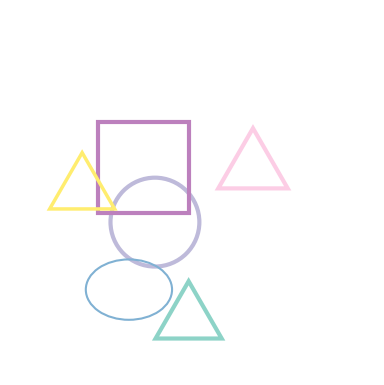[{"shape": "triangle", "thickness": 3, "radius": 0.5, "center": [0.49, 0.17]}, {"shape": "circle", "thickness": 3, "radius": 0.58, "center": [0.402, 0.423]}, {"shape": "oval", "thickness": 1.5, "radius": 0.56, "center": [0.335, 0.248]}, {"shape": "triangle", "thickness": 3, "radius": 0.52, "center": [0.657, 0.563]}, {"shape": "square", "thickness": 3, "radius": 0.59, "center": [0.374, 0.566]}, {"shape": "triangle", "thickness": 2.5, "radius": 0.49, "center": [0.213, 0.506]}]